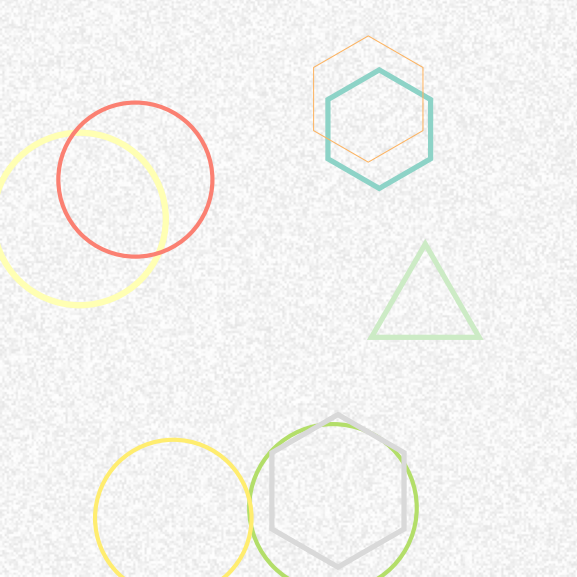[{"shape": "hexagon", "thickness": 2.5, "radius": 0.51, "center": [0.657, 0.775]}, {"shape": "circle", "thickness": 3, "radius": 0.75, "center": [0.138, 0.62]}, {"shape": "circle", "thickness": 2, "radius": 0.67, "center": [0.234, 0.688]}, {"shape": "hexagon", "thickness": 0.5, "radius": 0.55, "center": [0.638, 0.828]}, {"shape": "circle", "thickness": 2, "radius": 0.73, "center": [0.577, 0.12]}, {"shape": "hexagon", "thickness": 2.5, "radius": 0.66, "center": [0.585, 0.149]}, {"shape": "triangle", "thickness": 2.5, "radius": 0.54, "center": [0.736, 0.469]}, {"shape": "circle", "thickness": 2, "radius": 0.68, "center": [0.3, 0.102]}]